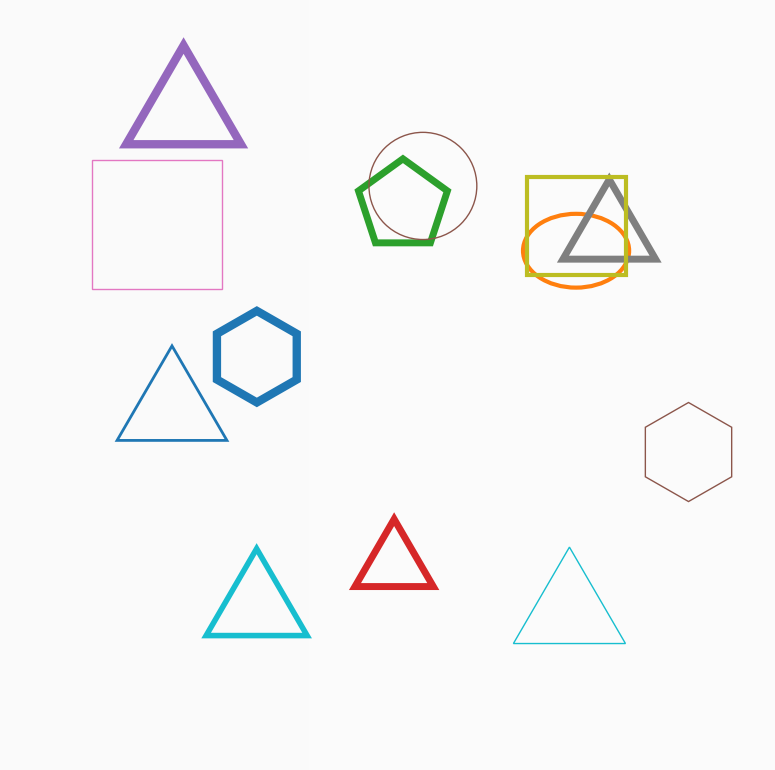[{"shape": "hexagon", "thickness": 3, "radius": 0.3, "center": [0.331, 0.537]}, {"shape": "triangle", "thickness": 1, "radius": 0.41, "center": [0.222, 0.469]}, {"shape": "oval", "thickness": 1.5, "radius": 0.34, "center": [0.743, 0.674]}, {"shape": "pentagon", "thickness": 2.5, "radius": 0.3, "center": [0.52, 0.733]}, {"shape": "triangle", "thickness": 2.5, "radius": 0.29, "center": [0.509, 0.267]}, {"shape": "triangle", "thickness": 3, "radius": 0.43, "center": [0.237, 0.855]}, {"shape": "hexagon", "thickness": 0.5, "radius": 0.32, "center": [0.888, 0.413]}, {"shape": "circle", "thickness": 0.5, "radius": 0.35, "center": [0.546, 0.759]}, {"shape": "square", "thickness": 0.5, "radius": 0.42, "center": [0.203, 0.709]}, {"shape": "triangle", "thickness": 2.5, "radius": 0.35, "center": [0.786, 0.698]}, {"shape": "square", "thickness": 1.5, "radius": 0.32, "center": [0.744, 0.706]}, {"shape": "triangle", "thickness": 2, "radius": 0.38, "center": [0.331, 0.212]}, {"shape": "triangle", "thickness": 0.5, "radius": 0.42, "center": [0.735, 0.206]}]